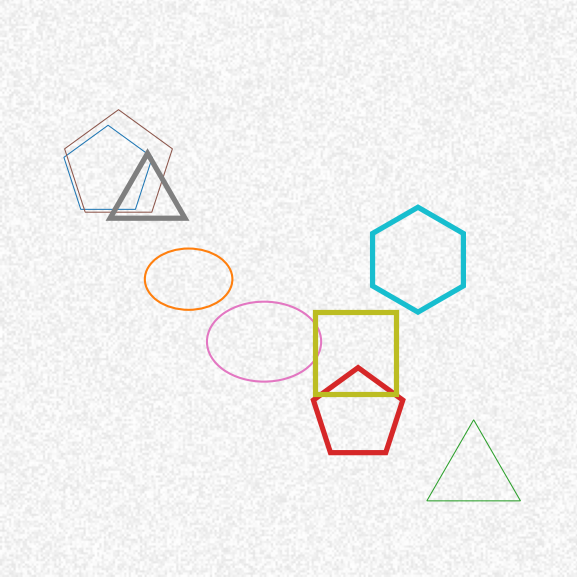[{"shape": "pentagon", "thickness": 0.5, "radius": 0.4, "center": [0.187, 0.702]}, {"shape": "oval", "thickness": 1, "radius": 0.38, "center": [0.327, 0.516]}, {"shape": "triangle", "thickness": 0.5, "radius": 0.47, "center": [0.82, 0.179]}, {"shape": "pentagon", "thickness": 2.5, "radius": 0.41, "center": [0.62, 0.281]}, {"shape": "pentagon", "thickness": 0.5, "radius": 0.49, "center": [0.205, 0.711]}, {"shape": "oval", "thickness": 1, "radius": 0.49, "center": [0.457, 0.408]}, {"shape": "triangle", "thickness": 2.5, "radius": 0.37, "center": [0.255, 0.659]}, {"shape": "square", "thickness": 2.5, "radius": 0.35, "center": [0.615, 0.387]}, {"shape": "hexagon", "thickness": 2.5, "radius": 0.45, "center": [0.724, 0.549]}]